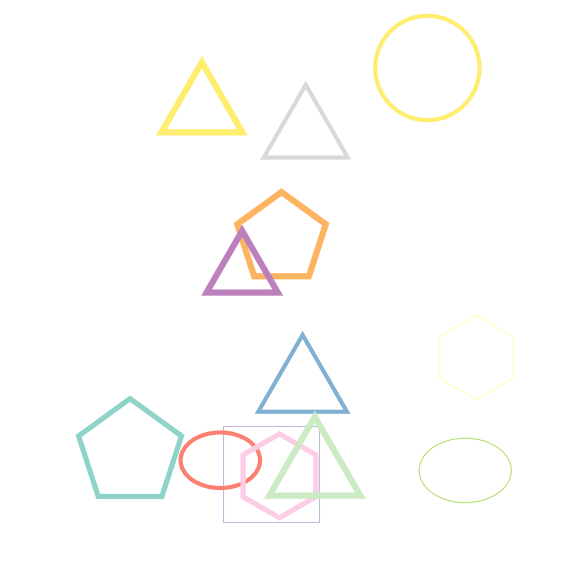[{"shape": "pentagon", "thickness": 2.5, "radius": 0.47, "center": [0.225, 0.215]}, {"shape": "hexagon", "thickness": 0.5, "radius": 0.36, "center": [0.825, 0.38]}, {"shape": "square", "thickness": 0.5, "radius": 0.42, "center": [0.469, 0.179]}, {"shape": "oval", "thickness": 2, "radius": 0.34, "center": [0.381, 0.202]}, {"shape": "triangle", "thickness": 2, "radius": 0.44, "center": [0.524, 0.33]}, {"shape": "pentagon", "thickness": 3, "radius": 0.4, "center": [0.487, 0.586]}, {"shape": "oval", "thickness": 0.5, "radius": 0.4, "center": [0.806, 0.185]}, {"shape": "hexagon", "thickness": 2.5, "radius": 0.36, "center": [0.484, 0.175]}, {"shape": "triangle", "thickness": 2, "radius": 0.42, "center": [0.529, 0.768]}, {"shape": "triangle", "thickness": 3, "radius": 0.36, "center": [0.419, 0.528]}, {"shape": "triangle", "thickness": 3, "radius": 0.45, "center": [0.545, 0.186]}, {"shape": "triangle", "thickness": 3, "radius": 0.4, "center": [0.35, 0.81]}, {"shape": "circle", "thickness": 2, "radius": 0.45, "center": [0.74, 0.881]}]